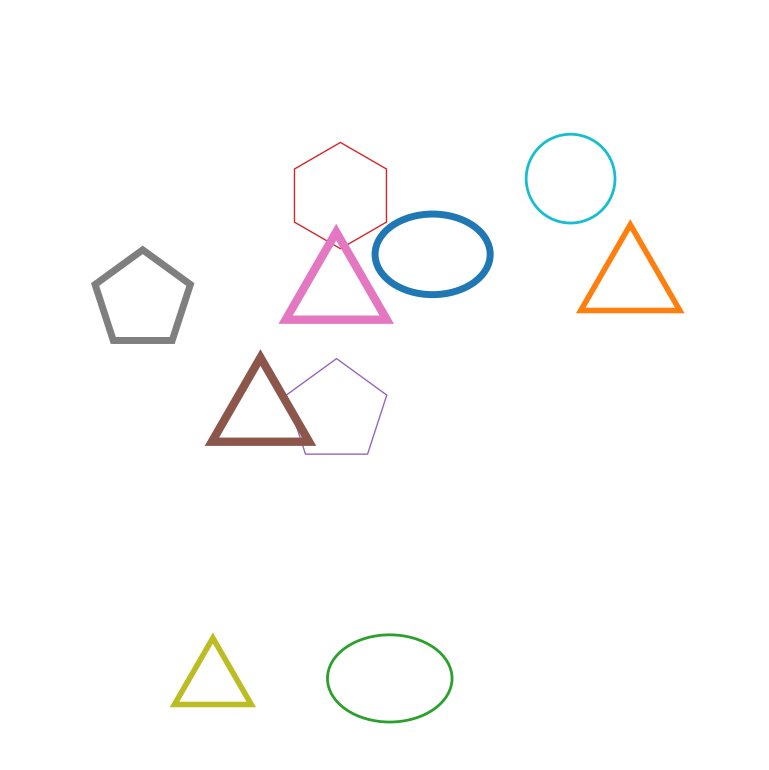[{"shape": "oval", "thickness": 2.5, "radius": 0.37, "center": [0.562, 0.67]}, {"shape": "triangle", "thickness": 2, "radius": 0.37, "center": [0.819, 0.634]}, {"shape": "oval", "thickness": 1, "radius": 0.4, "center": [0.506, 0.119]}, {"shape": "hexagon", "thickness": 0.5, "radius": 0.34, "center": [0.442, 0.746]}, {"shape": "pentagon", "thickness": 0.5, "radius": 0.34, "center": [0.437, 0.466]}, {"shape": "triangle", "thickness": 3, "radius": 0.36, "center": [0.338, 0.463]}, {"shape": "triangle", "thickness": 3, "radius": 0.38, "center": [0.437, 0.623]}, {"shape": "pentagon", "thickness": 2.5, "radius": 0.33, "center": [0.185, 0.61]}, {"shape": "triangle", "thickness": 2, "radius": 0.29, "center": [0.276, 0.114]}, {"shape": "circle", "thickness": 1, "radius": 0.29, "center": [0.741, 0.768]}]